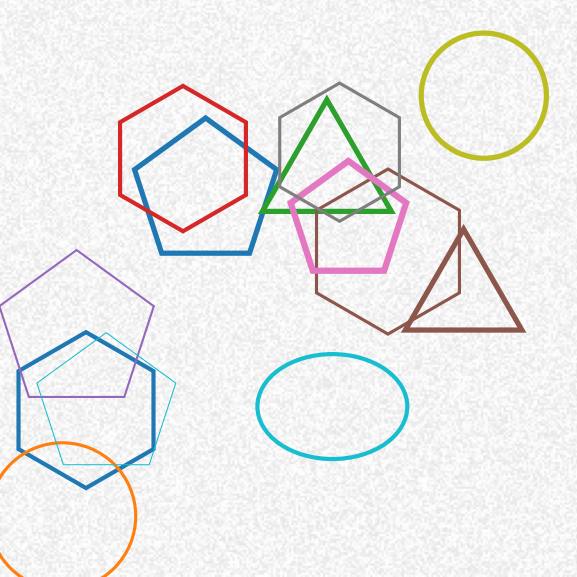[{"shape": "pentagon", "thickness": 2.5, "radius": 0.65, "center": [0.356, 0.665]}, {"shape": "hexagon", "thickness": 2, "radius": 0.67, "center": [0.149, 0.289]}, {"shape": "circle", "thickness": 1.5, "radius": 0.64, "center": [0.108, 0.105]}, {"shape": "triangle", "thickness": 2.5, "radius": 0.64, "center": [0.566, 0.698]}, {"shape": "hexagon", "thickness": 2, "radius": 0.63, "center": [0.317, 0.725]}, {"shape": "pentagon", "thickness": 1, "radius": 0.7, "center": [0.133, 0.426]}, {"shape": "triangle", "thickness": 2.5, "radius": 0.58, "center": [0.803, 0.486]}, {"shape": "hexagon", "thickness": 1.5, "radius": 0.71, "center": [0.672, 0.564]}, {"shape": "pentagon", "thickness": 3, "radius": 0.53, "center": [0.603, 0.615]}, {"shape": "hexagon", "thickness": 1.5, "radius": 0.6, "center": [0.588, 0.736]}, {"shape": "circle", "thickness": 2.5, "radius": 0.54, "center": [0.838, 0.833]}, {"shape": "oval", "thickness": 2, "radius": 0.65, "center": [0.576, 0.295]}, {"shape": "pentagon", "thickness": 0.5, "radius": 0.63, "center": [0.184, 0.297]}]